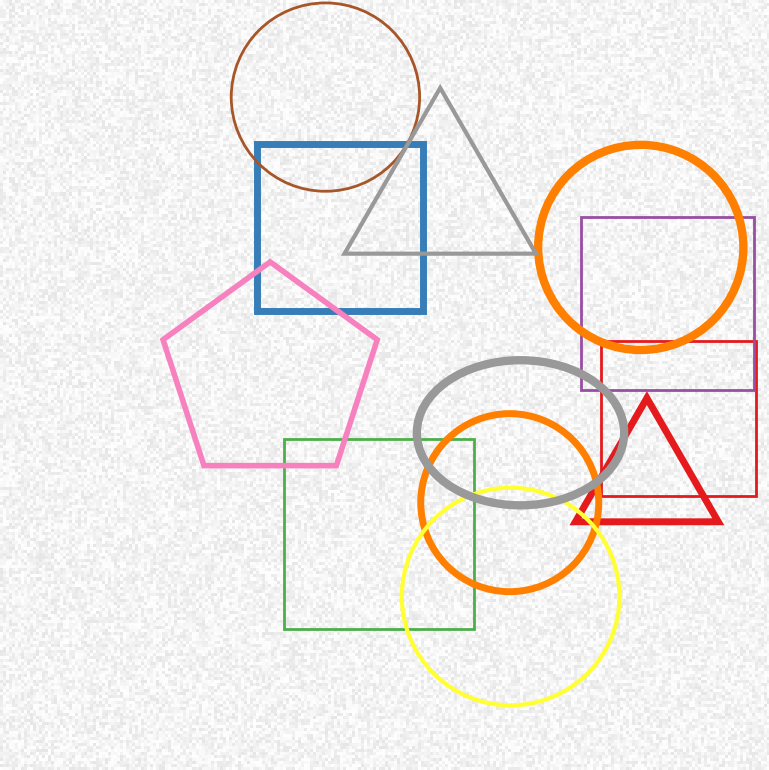[{"shape": "square", "thickness": 1, "radius": 0.5, "center": [0.881, 0.457]}, {"shape": "triangle", "thickness": 2.5, "radius": 0.54, "center": [0.84, 0.376]}, {"shape": "square", "thickness": 2.5, "radius": 0.54, "center": [0.442, 0.704]}, {"shape": "square", "thickness": 1, "radius": 0.62, "center": [0.492, 0.306]}, {"shape": "square", "thickness": 1, "radius": 0.56, "center": [0.867, 0.605]}, {"shape": "circle", "thickness": 3, "radius": 0.67, "center": [0.832, 0.679]}, {"shape": "circle", "thickness": 2.5, "radius": 0.58, "center": [0.662, 0.347]}, {"shape": "circle", "thickness": 1.5, "radius": 0.71, "center": [0.663, 0.225]}, {"shape": "circle", "thickness": 1, "radius": 0.61, "center": [0.423, 0.874]}, {"shape": "pentagon", "thickness": 2, "radius": 0.73, "center": [0.351, 0.514]}, {"shape": "triangle", "thickness": 1.5, "radius": 0.72, "center": [0.572, 0.742]}, {"shape": "oval", "thickness": 3, "radius": 0.67, "center": [0.676, 0.438]}]